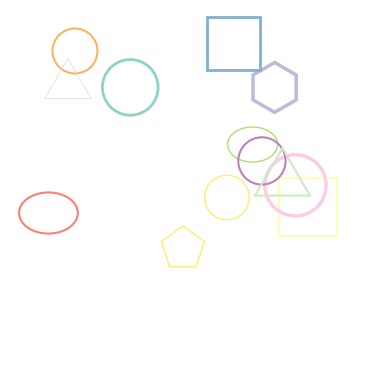[{"shape": "circle", "thickness": 2, "radius": 0.36, "center": [0.338, 0.773]}, {"shape": "square", "thickness": 1.5, "radius": 0.38, "center": [0.801, 0.462]}, {"shape": "hexagon", "thickness": 2.5, "radius": 0.32, "center": [0.713, 0.773]}, {"shape": "oval", "thickness": 1.5, "radius": 0.38, "center": [0.126, 0.447]}, {"shape": "square", "thickness": 2, "radius": 0.34, "center": [0.607, 0.888]}, {"shape": "circle", "thickness": 1.5, "radius": 0.29, "center": [0.195, 0.868]}, {"shape": "oval", "thickness": 1, "radius": 0.33, "center": [0.656, 0.625]}, {"shape": "circle", "thickness": 2.5, "radius": 0.4, "center": [0.767, 0.519]}, {"shape": "triangle", "thickness": 0.5, "radius": 0.35, "center": [0.177, 0.779]}, {"shape": "circle", "thickness": 1.5, "radius": 0.31, "center": [0.68, 0.582]}, {"shape": "triangle", "thickness": 1.5, "radius": 0.41, "center": [0.734, 0.533]}, {"shape": "pentagon", "thickness": 1, "radius": 0.29, "center": [0.475, 0.355]}, {"shape": "circle", "thickness": 1, "radius": 0.29, "center": [0.589, 0.487]}]